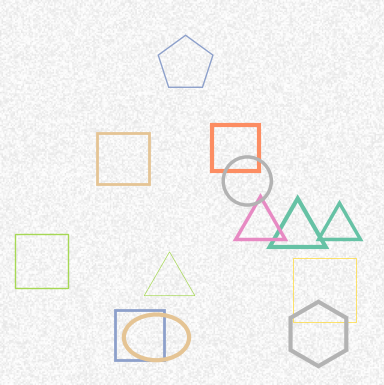[{"shape": "triangle", "thickness": 2.5, "radius": 0.31, "center": [0.882, 0.409]}, {"shape": "triangle", "thickness": 3, "radius": 0.42, "center": [0.773, 0.401]}, {"shape": "square", "thickness": 3, "radius": 0.3, "center": [0.612, 0.615]}, {"shape": "square", "thickness": 2, "radius": 0.32, "center": [0.363, 0.129]}, {"shape": "pentagon", "thickness": 1, "radius": 0.37, "center": [0.482, 0.834]}, {"shape": "triangle", "thickness": 2.5, "radius": 0.37, "center": [0.677, 0.415]}, {"shape": "triangle", "thickness": 0.5, "radius": 0.38, "center": [0.44, 0.27]}, {"shape": "square", "thickness": 1, "radius": 0.35, "center": [0.108, 0.322]}, {"shape": "square", "thickness": 0.5, "radius": 0.41, "center": [0.843, 0.247]}, {"shape": "square", "thickness": 2, "radius": 0.34, "center": [0.319, 0.588]}, {"shape": "oval", "thickness": 3, "radius": 0.42, "center": [0.406, 0.124]}, {"shape": "circle", "thickness": 2.5, "radius": 0.31, "center": [0.642, 0.53]}, {"shape": "hexagon", "thickness": 3, "radius": 0.42, "center": [0.827, 0.133]}]